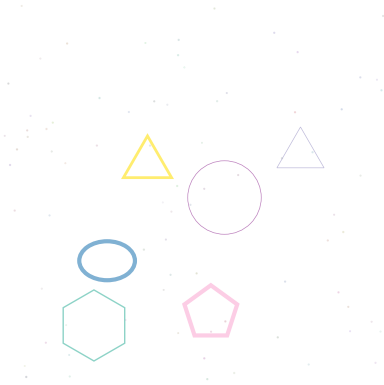[{"shape": "hexagon", "thickness": 1, "radius": 0.46, "center": [0.244, 0.155]}, {"shape": "triangle", "thickness": 0.5, "radius": 0.35, "center": [0.78, 0.599]}, {"shape": "oval", "thickness": 3, "radius": 0.36, "center": [0.278, 0.323]}, {"shape": "pentagon", "thickness": 3, "radius": 0.36, "center": [0.548, 0.187]}, {"shape": "circle", "thickness": 0.5, "radius": 0.48, "center": [0.583, 0.487]}, {"shape": "triangle", "thickness": 2, "radius": 0.36, "center": [0.383, 0.575]}]